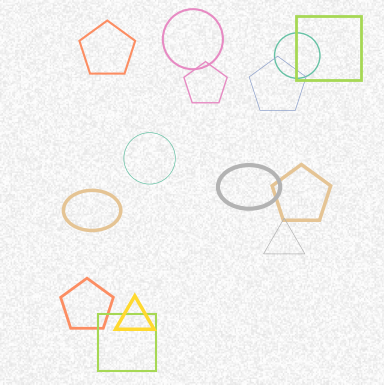[{"shape": "circle", "thickness": 1, "radius": 0.29, "center": [0.772, 0.856]}, {"shape": "circle", "thickness": 0.5, "radius": 0.33, "center": [0.389, 0.589]}, {"shape": "pentagon", "thickness": 2, "radius": 0.36, "center": [0.226, 0.205]}, {"shape": "pentagon", "thickness": 1.5, "radius": 0.38, "center": [0.279, 0.87]}, {"shape": "pentagon", "thickness": 0.5, "radius": 0.39, "center": [0.721, 0.776]}, {"shape": "pentagon", "thickness": 1, "radius": 0.3, "center": [0.534, 0.781]}, {"shape": "circle", "thickness": 1.5, "radius": 0.39, "center": [0.501, 0.898]}, {"shape": "square", "thickness": 2, "radius": 0.42, "center": [0.854, 0.876]}, {"shape": "square", "thickness": 1.5, "radius": 0.38, "center": [0.331, 0.11]}, {"shape": "triangle", "thickness": 2.5, "radius": 0.29, "center": [0.35, 0.174]}, {"shape": "pentagon", "thickness": 2.5, "radius": 0.4, "center": [0.783, 0.493]}, {"shape": "oval", "thickness": 2.5, "radius": 0.37, "center": [0.239, 0.453]}, {"shape": "triangle", "thickness": 0.5, "radius": 0.31, "center": [0.738, 0.372]}, {"shape": "oval", "thickness": 3, "radius": 0.4, "center": [0.647, 0.515]}]